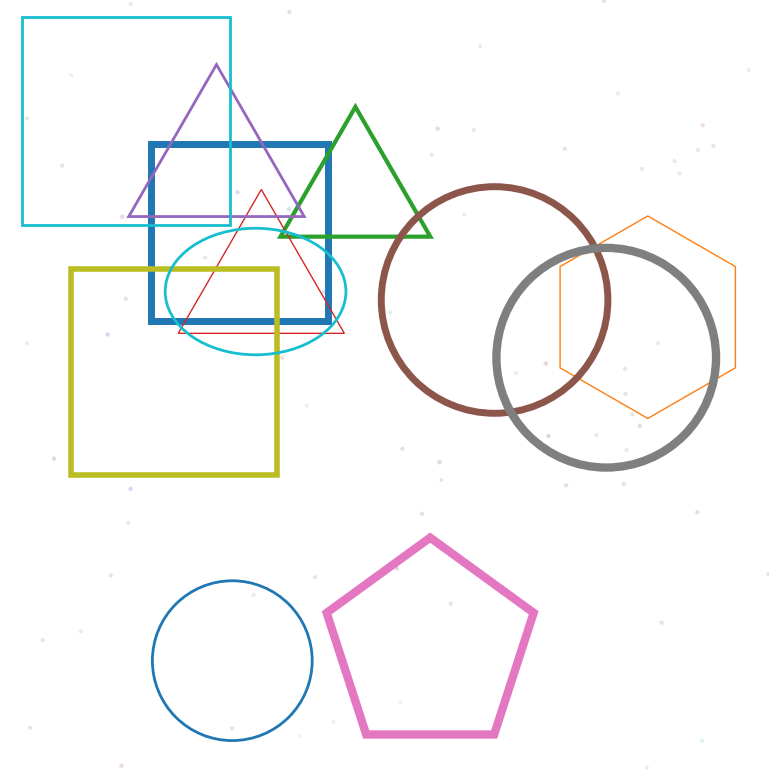[{"shape": "circle", "thickness": 1, "radius": 0.52, "center": [0.302, 0.142]}, {"shape": "square", "thickness": 2.5, "radius": 0.57, "center": [0.311, 0.698]}, {"shape": "hexagon", "thickness": 0.5, "radius": 0.66, "center": [0.841, 0.588]}, {"shape": "triangle", "thickness": 1.5, "radius": 0.56, "center": [0.462, 0.749]}, {"shape": "triangle", "thickness": 0.5, "radius": 0.62, "center": [0.339, 0.629]}, {"shape": "triangle", "thickness": 1, "radius": 0.66, "center": [0.281, 0.785]}, {"shape": "circle", "thickness": 2.5, "radius": 0.74, "center": [0.642, 0.61]}, {"shape": "pentagon", "thickness": 3, "radius": 0.71, "center": [0.559, 0.16]}, {"shape": "circle", "thickness": 3, "radius": 0.71, "center": [0.787, 0.535]}, {"shape": "square", "thickness": 2, "radius": 0.67, "center": [0.227, 0.516]}, {"shape": "oval", "thickness": 1, "radius": 0.59, "center": [0.332, 0.621]}, {"shape": "square", "thickness": 1, "radius": 0.68, "center": [0.164, 0.843]}]